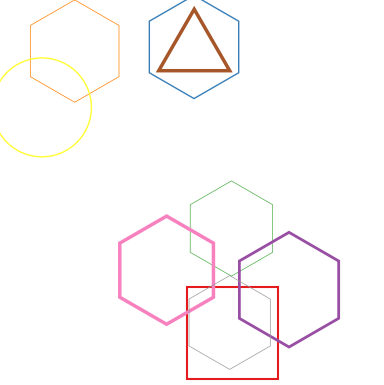[{"shape": "square", "thickness": 1.5, "radius": 0.6, "center": [0.604, 0.134]}, {"shape": "hexagon", "thickness": 1, "radius": 0.67, "center": [0.504, 0.878]}, {"shape": "hexagon", "thickness": 0.5, "radius": 0.62, "center": [0.601, 0.406]}, {"shape": "hexagon", "thickness": 2, "radius": 0.74, "center": [0.751, 0.248]}, {"shape": "hexagon", "thickness": 0.5, "radius": 0.66, "center": [0.194, 0.867]}, {"shape": "circle", "thickness": 1, "radius": 0.64, "center": [0.109, 0.721]}, {"shape": "triangle", "thickness": 2.5, "radius": 0.53, "center": [0.504, 0.87]}, {"shape": "hexagon", "thickness": 2.5, "radius": 0.7, "center": [0.433, 0.298]}, {"shape": "hexagon", "thickness": 0.5, "radius": 0.61, "center": [0.597, 0.162]}]